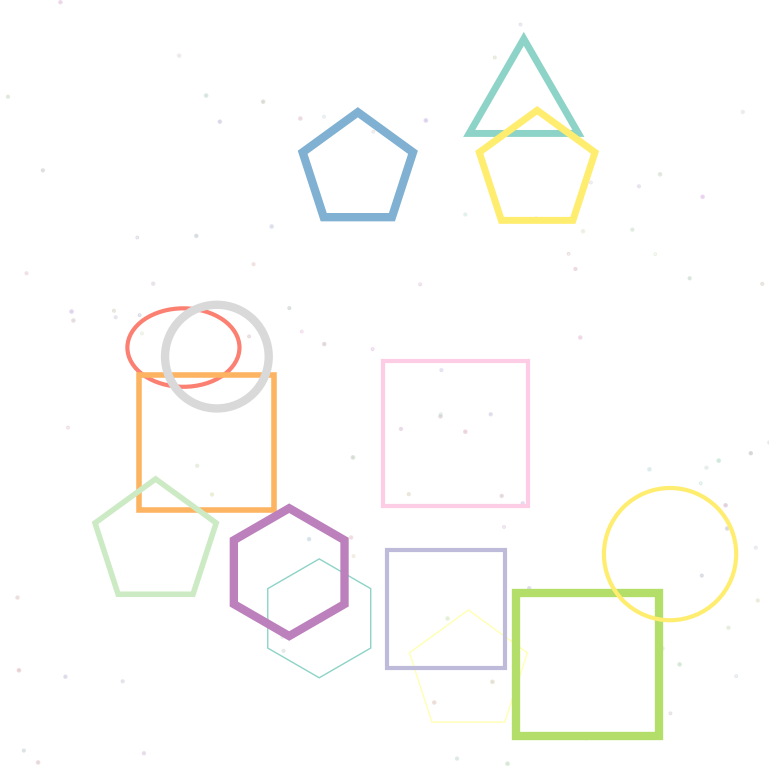[{"shape": "triangle", "thickness": 2.5, "radius": 0.41, "center": [0.68, 0.868]}, {"shape": "hexagon", "thickness": 0.5, "radius": 0.39, "center": [0.415, 0.197]}, {"shape": "pentagon", "thickness": 0.5, "radius": 0.4, "center": [0.608, 0.127]}, {"shape": "square", "thickness": 1.5, "radius": 0.38, "center": [0.579, 0.209]}, {"shape": "oval", "thickness": 1.5, "radius": 0.36, "center": [0.238, 0.549]}, {"shape": "pentagon", "thickness": 3, "radius": 0.38, "center": [0.465, 0.779]}, {"shape": "square", "thickness": 2, "radius": 0.44, "center": [0.268, 0.426]}, {"shape": "square", "thickness": 3, "radius": 0.47, "center": [0.763, 0.137]}, {"shape": "square", "thickness": 1.5, "radius": 0.47, "center": [0.592, 0.437]}, {"shape": "circle", "thickness": 3, "radius": 0.34, "center": [0.282, 0.537]}, {"shape": "hexagon", "thickness": 3, "radius": 0.41, "center": [0.376, 0.257]}, {"shape": "pentagon", "thickness": 2, "radius": 0.41, "center": [0.202, 0.295]}, {"shape": "circle", "thickness": 1.5, "radius": 0.43, "center": [0.87, 0.28]}, {"shape": "pentagon", "thickness": 2.5, "radius": 0.4, "center": [0.698, 0.778]}]